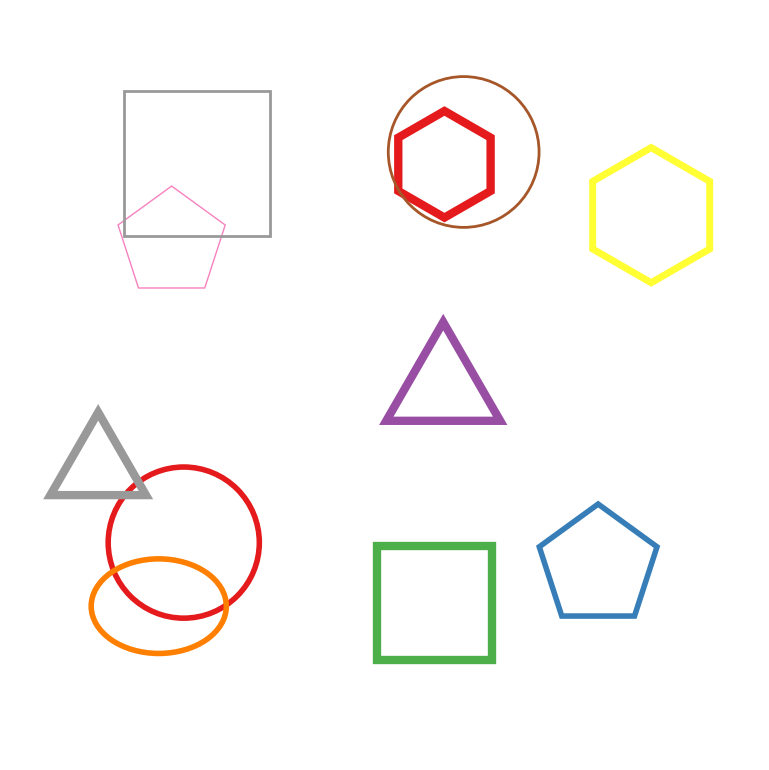[{"shape": "circle", "thickness": 2, "radius": 0.49, "center": [0.239, 0.295]}, {"shape": "hexagon", "thickness": 3, "radius": 0.35, "center": [0.577, 0.787]}, {"shape": "pentagon", "thickness": 2, "radius": 0.4, "center": [0.777, 0.265]}, {"shape": "square", "thickness": 3, "radius": 0.37, "center": [0.565, 0.217]}, {"shape": "triangle", "thickness": 3, "radius": 0.43, "center": [0.576, 0.496]}, {"shape": "oval", "thickness": 2, "radius": 0.44, "center": [0.206, 0.213]}, {"shape": "hexagon", "thickness": 2.5, "radius": 0.44, "center": [0.846, 0.721]}, {"shape": "circle", "thickness": 1, "radius": 0.49, "center": [0.602, 0.803]}, {"shape": "pentagon", "thickness": 0.5, "radius": 0.37, "center": [0.223, 0.685]}, {"shape": "triangle", "thickness": 3, "radius": 0.36, "center": [0.127, 0.393]}, {"shape": "square", "thickness": 1, "radius": 0.47, "center": [0.256, 0.788]}]